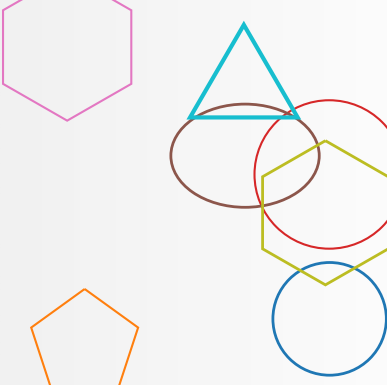[{"shape": "circle", "thickness": 2, "radius": 0.73, "center": [0.851, 0.172]}, {"shape": "pentagon", "thickness": 1.5, "radius": 0.73, "center": [0.218, 0.104]}, {"shape": "circle", "thickness": 1.5, "radius": 0.96, "center": [0.85, 0.547]}, {"shape": "oval", "thickness": 2, "radius": 0.96, "center": [0.632, 0.596]}, {"shape": "hexagon", "thickness": 1.5, "radius": 0.96, "center": [0.173, 0.878]}, {"shape": "hexagon", "thickness": 2, "radius": 0.94, "center": [0.84, 0.447]}, {"shape": "triangle", "thickness": 3, "radius": 0.8, "center": [0.629, 0.775]}]